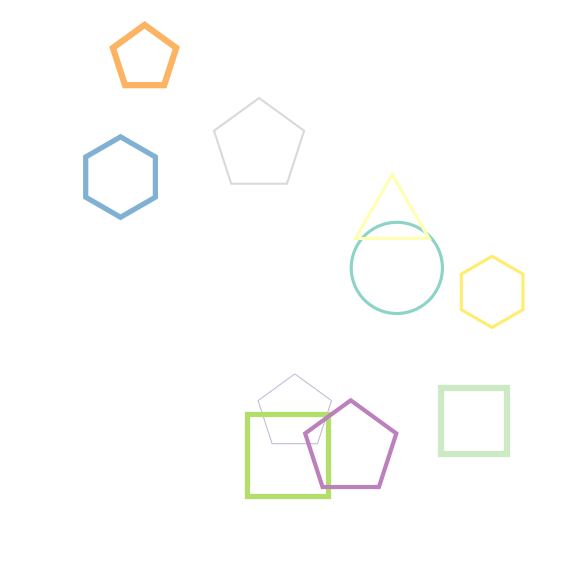[{"shape": "circle", "thickness": 1.5, "radius": 0.39, "center": [0.687, 0.535]}, {"shape": "triangle", "thickness": 1.5, "radius": 0.37, "center": [0.679, 0.623]}, {"shape": "pentagon", "thickness": 0.5, "radius": 0.33, "center": [0.51, 0.285]}, {"shape": "hexagon", "thickness": 2.5, "radius": 0.35, "center": [0.209, 0.693]}, {"shape": "pentagon", "thickness": 3, "radius": 0.29, "center": [0.25, 0.898]}, {"shape": "square", "thickness": 2.5, "radius": 0.35, "center": [0.498, 0.211]}, {"shape": "pentagon", "thickness": 1, "radius": 0.41, "center": [0.449, 0.747]}, {"shape": "pentagon", "thickness": 2, "radius": 0.42, "center": [0.607, 0.223]}, {"shape": "square", "thickness": 3, "radius": 0.29, "center": [0.821, 0.271]}, {"shape": "hexagon", "thickness": 1.5, "radius": 0.31, "center": [0.852, 0.494]}]